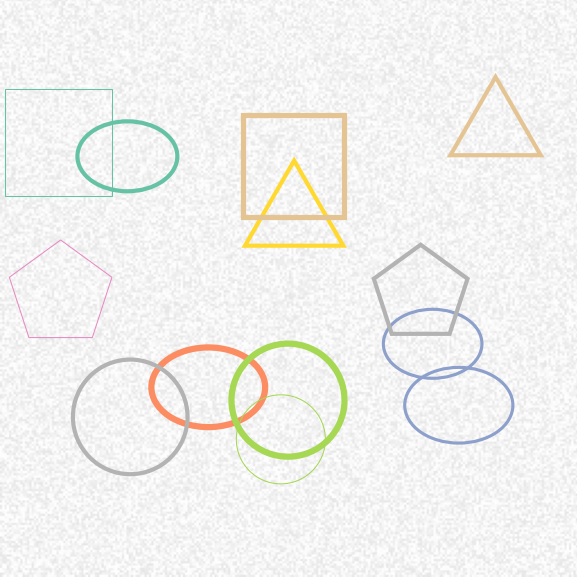[{"shape": "oval", "thickness": 2, "radius": 0.43, "center": [0.221, 0.728]}, {"shape": "square", "thickness": 0.5, "radius": 0.46, "center": [0.101, 0.753]}, {"shape": "oval", "thickness": 3, "radius": 0.49, "center": [0.361, 0.329]}, {"shape": "oval", "thickness": 1.5, "radius": 0.47, "center": [0.794, 0.297]}, {"shape": "oval", "thickness": 1.5, "radius": 0.43, "center": [0.749, 0.404]}, {"shape": "pentagon", "thickness": 0.5, "radius": 0.47, "center": [0.105, 0.49]}, {"shape": "circle", "thickness": 3, "radius": 0.49, "center": [0.499, 0.306]}, {"shape": "circle", "thickness": 0.5, "radius": 0.39, "center": [0.486, 0.238]}, {"shape": "triangle", "thickness": 2, "radius": 0.49, "center": [0.509, 0.623]}, {"shape": "square", "thickness": 2.5, "radius": 0.44, "center": [0.508, 0.711]}, {"shape": "triangle", "thickness": 2, "radius": 0.45, "center": [0.858, 0.775]}, {"shape": "circle", "thickness": 2, "radius": 0.5, "center": [0.226, 0.277]}, {"shape": "pentagon", "thickness": 2, "radius": 0.43, "center": [0.728, 0.49]}]